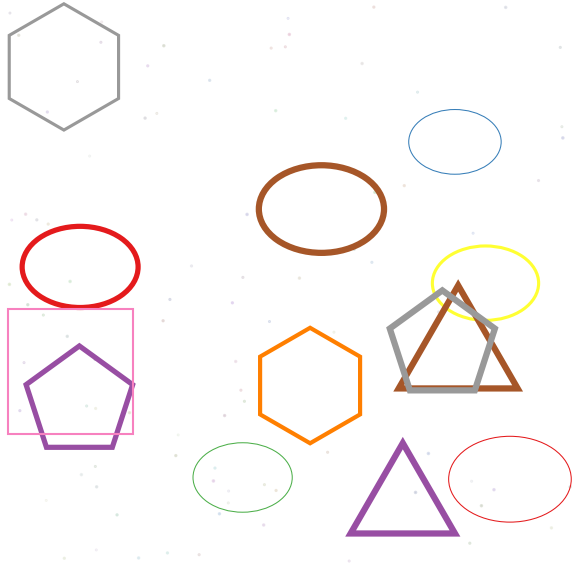[{"shape": "oval", "thickness": 2.5, "radius": 0.5, "center": [0.139, 0.537]}, {"shape": "oval", "thickness": 0.5, "radius": 0.53, "center": [0.883, 0.169]}, {"shape": "oval", "thickness": 0.5, "radius": 0.4, "center": [0.788, 0.753]}, {"shape": "oval", "thickness": 0.5, "radius": 0.43, "center": [0.42, 0.172]}, {"shape": "pentagon", "thickness": 2.5, "radius": 0.49, "center": [0.137, 0.303]}, {"shape": "triangle", "thickness": 3, "radius": 0.52, "center": [0.697, 0.128]}, {"shape": "hexagon", "thickness": 2, "radius": 0.5, "center": [0.537, 0.332]}, {"shape": "oval", "thickness": 1.5, "radius": 0.46, "center": [0.841, 0.509]}, {"shape": "triangle", "thickness": 3, "radius": 0.59, "center": [0.793, 0.386]}, {"shape": "oval", "thickness": 3, "radius": 0.54, "center": [0.557, 0.637]}, {"shape": "square", "thickness": 1, "radius": 0.54, "center": [0.122, 0.356]}, {"shape": "pentagon", "thickness": 3, "radius": 0.48, "center": [0.766, 0.401]}, {"shape": "hexagon", "thickness": 1.5, "radius": 0.55, "center": [0.111, 0.883]}]